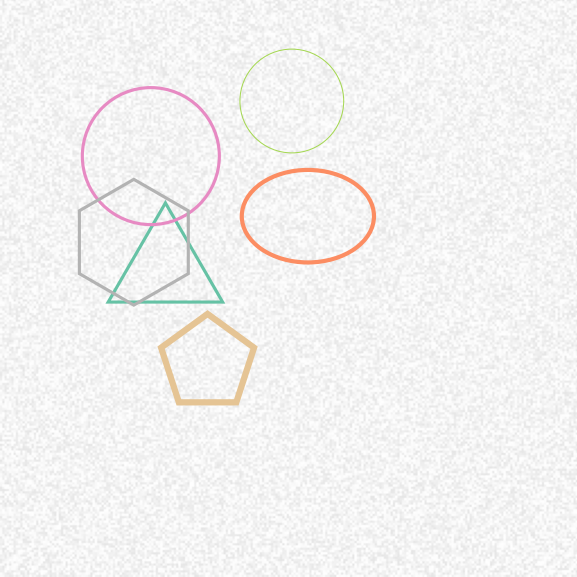[{"shape": "triangle", "thickness": 1.5, "radius": 0.57, "center": [0.286, 0.533]}, {"shape": "oval", "thickness": 2, "radius": 0.57, "center": [0.533, 0.625]}, {"shape": "circle", "thickness": 1.5, "radius": 0.59, "center": [0.261, 0.729]}, {"shape": "circle", "thickness": 0.5, "radius": 0.45, "center": [0.505, 0.824]}, {"shape": "pentagon", "thickness": 3, "radius": 0.42, "center": [0.359, 0.371]}, {"shape": "hexagon", "thickness": 1.5, "radius": 0.54, "center": [0.232, 0.58]}]